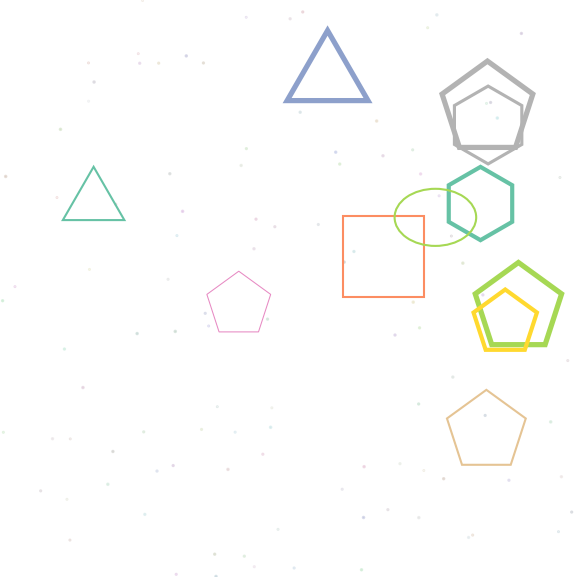[{"shape": "hexagon", "thickness": 2, "radius": 0.32, "center": [0.832, 0.647]}, {"shape": "triangle", "thickness": 1, "radius": 0.31, "center": [0.162, 0.649]}, {"shape": "square", "thickness": 1, "radius": 0.35, "center": [0.664, 0.555]}, {"shape": "triangle", "thickness": 2.5, "radius": 0.4, "center": [0.567, 0.865]}, {"shape": "pentagon", "thickness": 0.5, "radius": 0.29, "center": [0.413, 0.471]}, {"shape": "pentagon", "thickness": 2.5, "radius": 0.39, "center": [0.898, 0.466]}, {"shape": "oval", "thickness": 1, "radius": 0.35, "center": [0.754, 0.623]}, {"shape": "pentagon", "thickness": 2, "radius": 0.29, "center": [0.875, 0.44]}, {"shape": "pentagon", "thickness": 1, "radius": 0.36, "center": [0.842, 0.252]}, {"shape": "hexagon", "thickness": 1.5, "radius": 0.34, "center": [0.845, 0.783]}, {"shape": "pentagon", "thickness": 2.5, "radius": 0.41, "center": [0.844, 0.811]}]